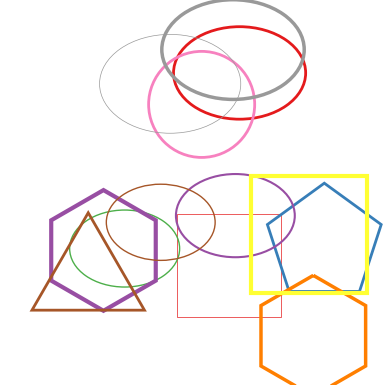[{"shape": "oval", "thickness": 2, "radius": 0.86, "center": [0.622, 0.811]}, {"shape": "square", "thickness": 0.5, "radius": 0.67, "center": [0.595, 0.31]}, {"shape": "pentagon", "thickness": 2, "radius": 0.78, "center": [0.842, 0.369]}, {"shape": "oval", "thickness": 1, "radius": 0.71, "center": [0.324, 0.354]}, {"shape": "oval", "thickness": 1.5, "radius": 0.77, "center": [0.611, 0.44]}, {"shape": "hexagon", "thickness": 3, "radius": 0.78, "center": [0.269, 0.35]}, {"shape": "hexagon", "thickness": 2.5, "radius": 0.78, "center": [0.814, 0.128]}, {"shape": "square", "thickness": 3, "radius": 0.76, "center": [0.803, 0.39]}, {"shape": "triangle", "thickness": 2, "radius": 0.84, "center": [0.229, 0.279]}, {"shape": "oval", "thickness": 1, "radius": 0.71, "center": [0.417, 0.423]}, {"shape": "circle", "thickness": 2, "radius": 0.69, "center": [0.524, 0.729]}, {"shape": "oval", "thickness": 2.5, "radius": 0.92, "center": [0.605, 0.871]}, {"shape": "oval", "thickness": 0.5, "radius": 0.92, "center": [0.442, 0.782]}]